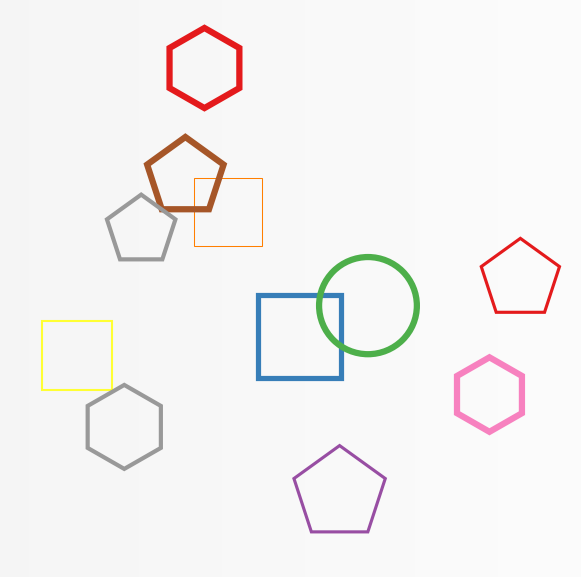[{"shape": "hexagon", "thickness": 3, "radius": 0.35, "center": [0.352, 0.881]}, {"shape": "pentagon", "thickness": 1.5, "radius": 0.35, "center": [0.895, 0.516]}, {"shape": "square", "thickness": 2.5, "radius": 0.36, "center": [0.515, 0.417]}, {"shape": "circle", "thickness": 3, "radius": 0.42, "center": [0.633, 0.47]}, {"shape": "pentagon", "thickness": 1.5, "radius": 0.41, "center": [0.584, 0.145]}, {"shape": "square", "thickness": 0.5, "radius": 0.29, "center": [0.392, 0.632]}, {"shape": "square", "thickness": 1, "radius": 0.3, "center": [0.132, 0.383]}, {"shape": "pentagon", "thickness": 3, "radius": 0.35, "center": [0.319, 0.693]}, {"shape": "hexagon", "thickness": 3, "radius": 0.32, "center": [0.842, 0.316]}, {"shape": "pentagon", "thickness": 2, "radius": 0.31, "center": [0.243, 0.6]}, {"shape": "hexagon", "thickness": 2, "radius": 0.36, "center": [0.214, 0.26]}]